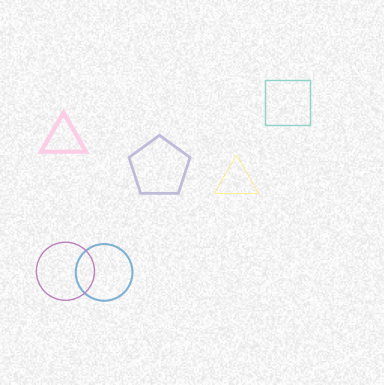[{"shape": "square", "thickness": 1, "radius": 0.29, "center": [0.746, 0.734]}, {"shape": "pentagon", "thickness": 2, "radius": 0.42, "center": [0.414, 0.565]}, {"shape": "circle", "thickness": 1.5, "radius": 0.37, "center": [0.27, 0.292]}, {"shape": "triangle", "thickness": 3, "radius": 0.34, "center": [0.165, 0.64]}, {"shape": "circle", "thickness": 1, "radius": 0.38, "center": [0.17, 0.295]}, {"shape": "triangle", "thickness": 0.5, "radius": 0.33, "center": [0.615, 0.531]}]